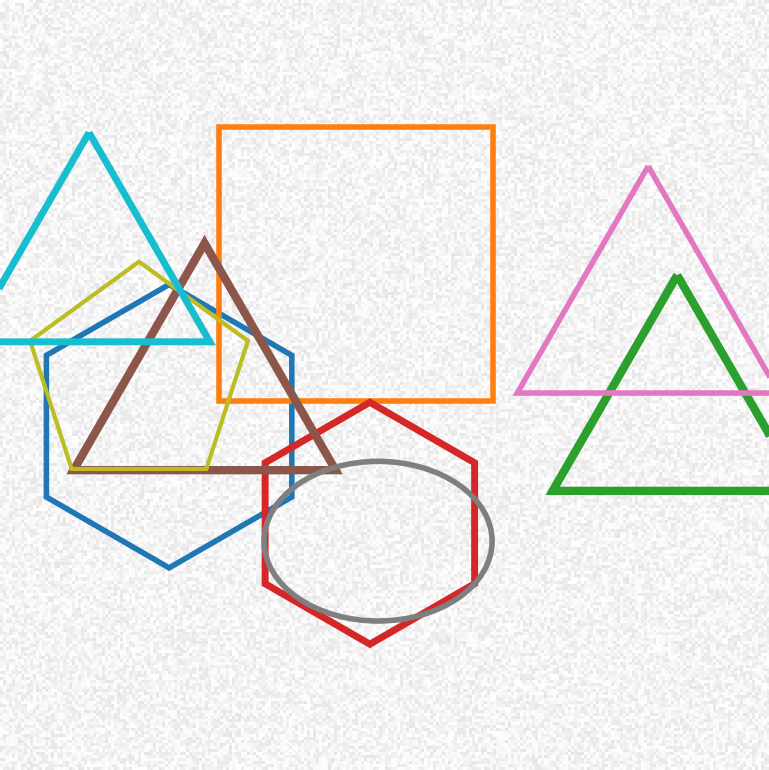[{"shape": "hexagon", "thickness": 2, "radius": 0.92, "center": [0.22, 0.447]}, {"shape": "square", "thickness": 2, "radius": 0.89, "center": [0.462, 0.657]}, {"shape": "triangle", "thickness": 3, "radius": 0.93, "center": [0.879, 0.456]}, {"shape": "hexagon", "thickness": 2.5, "radius": 0.79, "center": [0.48, 0.32]}, {"shape": "triangle", "thickness": 3, "radius": 0.98, "center": [0.266, 0.488]}, {"shape": "triangle", "thickness": 2, "radius": 0.98, "center": [0.842, 0.588]}, {"shape": "oval", "thickness": 2, "radius": 0.74, "center": [0.491, 0.297]}, {"shape": "pentagon", "thickness": 1.5, "radius": 0.74, "center": [0.181, 0.511]}, {"shape": "triangle", "thickness": 2.5, "radius": 0.91, "center": [0.116, 0.647]}]